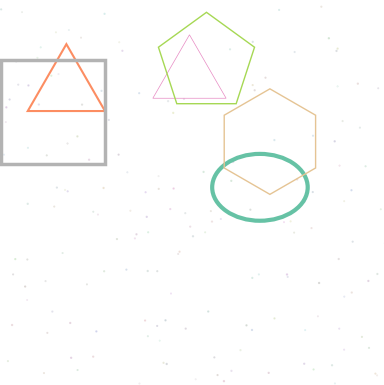[{"shape": "oval", "thickness": 3, "radius": 0.62, "center": [0.675, 0.513]}, {"shape": "triangle", "thickness": 1.5, "radius": 0.58, "center": [0.172, 0.77]}, {"shape": "triangle", "thickness": 0.5, "radius": 0.55, "center": [0.492, 0.8]}, {"shape": "pentagon", "thickness": 1, "radius": 0.66, "center": [0.536, 0.837]}, {"shape": "hexagon", "thickness": 1, "radius": 0.69, "center": [0.701, 0.632]}, {"shape": "square", "thickness": 2.5, "radius": 0.68, "center": [0.137, 0.71]}]